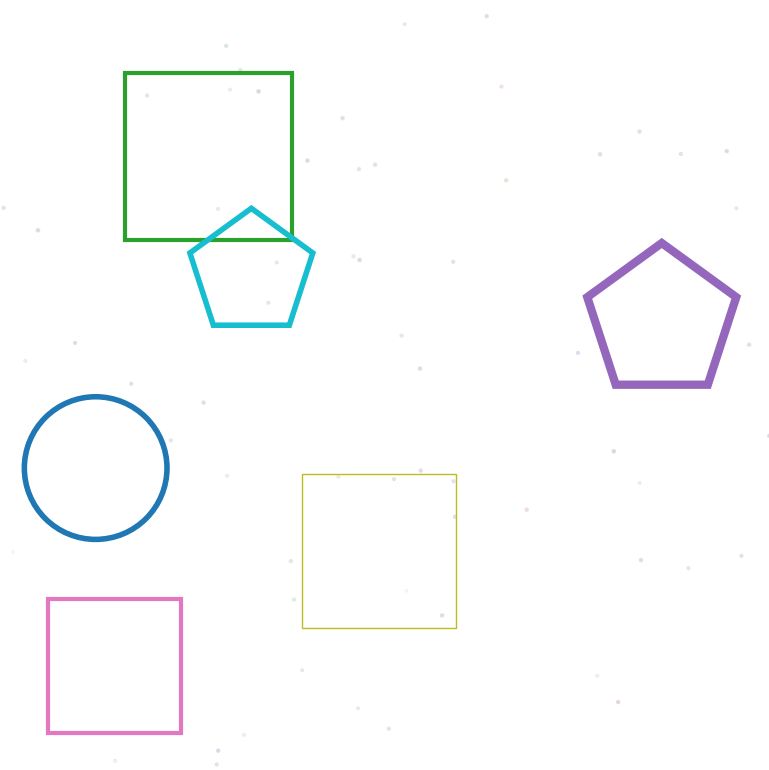[{"shape": "circle", "thickness": 2, "radius": 0.46, "center": [0.124, 0.392]}, {"shape": "square", "thickness": 1.5, "radius": 0.54, "center": [0.271, 0.797]}, {"shape": "pentagon", "thickness": 3, "radius": 0.51, "center": [0.859, 0.583]}, {"shape": "square", "thickness": 1.5, "radius": 0.43, "center": [0.148, 0.135]}, {"shape": "square", "thickness": 0.5, "radius": 0.5, "center": [0.492, 0.284]}, {"shape": "pentagon", "thickness": 2, "radius": 0.42, "center": [0.326, 0.646]}]